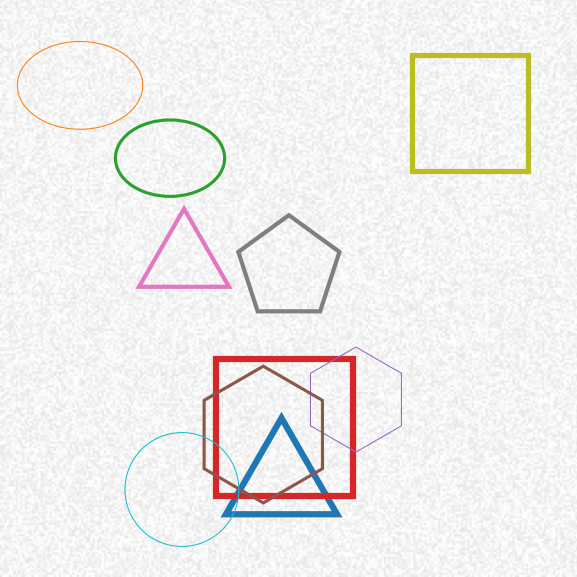[{"shape": "triangle", "thickness": 3, "radius": 0.56, "center": [0.487, 0.164]}, {"shape": "oval", "thickness": 0.5, "radius": 0.54, "center": [0.139, 0.851]}, {"shape": "oval", "thickness": 1.5, "radius": 0.47, "center": [0.294, 0.725]}, {"shape": "square", "thickness": 3, "radius": 0.59, "center": [0.493, 0.258]}, {"shape": "hexagon", "thickness": 0.5, "radius": 0.45, "center": [0.616, 0.307]}, {"shape": "hexagon", "thickness": 1.5, "radius": 0.59, "center": [0.456, 0.247]}, {"shape": "triangle", "thickness": 2, "radius": 0.45, "center": [0.319, 0.548]}, {"shape": "pentagon", "thickness": 2, "radius": 0.46, "center": [0.5, 0.535]}, {"shape": "square", "thickness": 2.5, "radius": 0.5, "center": [0.814, 0.803]}, {"shape": "circle", "thickness": 0.5, "radius": 0.49, "center": [0.315, 0.151]}]